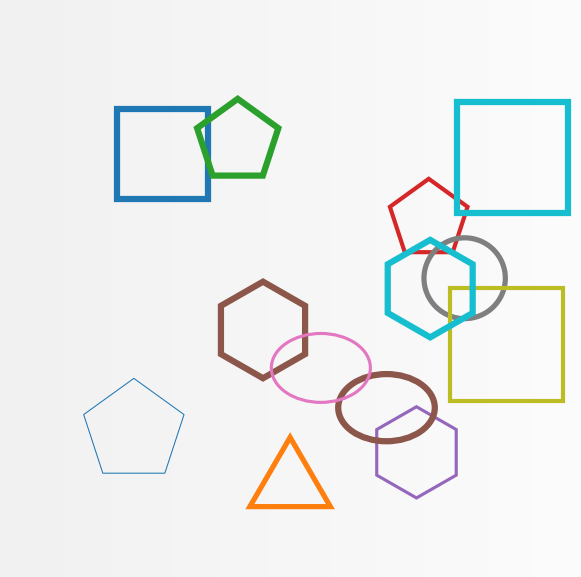[{"shape": "square", "thickness": 3, "radius": 0.39, "center": [0.28, 0.733]}, {"shape": "pentagon", "thickness": 0.5, "radius": 0.45, "center": [0.23, 0.253]}, {"shape": "triangle", "thickness": 2.5, "radius": 0.4, "center": [0.499, 0.162]}, {"shape": "pentagon", "thickness": 3, "radius": 0.37, "center": [0.409, 0.754]}, {"shape": "pentagon", "thickness": 2, "radius": 0.35, "center": [0.738, 0.619]}, {"shape": "hexagon", "thickness": 1.5, "radius": 0.39, "center": [0.717, 0.216]}, {"shape": "hexagon", "thickness": 3, "radius": 0.42, "center": [0.453, 0.428]}, {"shape": "oval", "thickness": 3, "radius": 0.42, "center": [0.665, 0.293]}, {"shape": "oval", "thickness": 1.5, "radius": 0.43, "center": [0.552, 0.362]}, {"shape": "circle", "thickness": 2.5, "radius": 0.35, "center": [0.799, 0.517]}, {"shape": "square", "thickness": 2, "radius": 0.49, "center": [0.871, 0.402]}, {"shape": "hexagon", "thickness": 3, "radius": 0.42, "center": [0.74, 0.499]}, {"shape": "square", "thickness": 3, "radius": 0.48, "center": [0.882, 0.727]}]